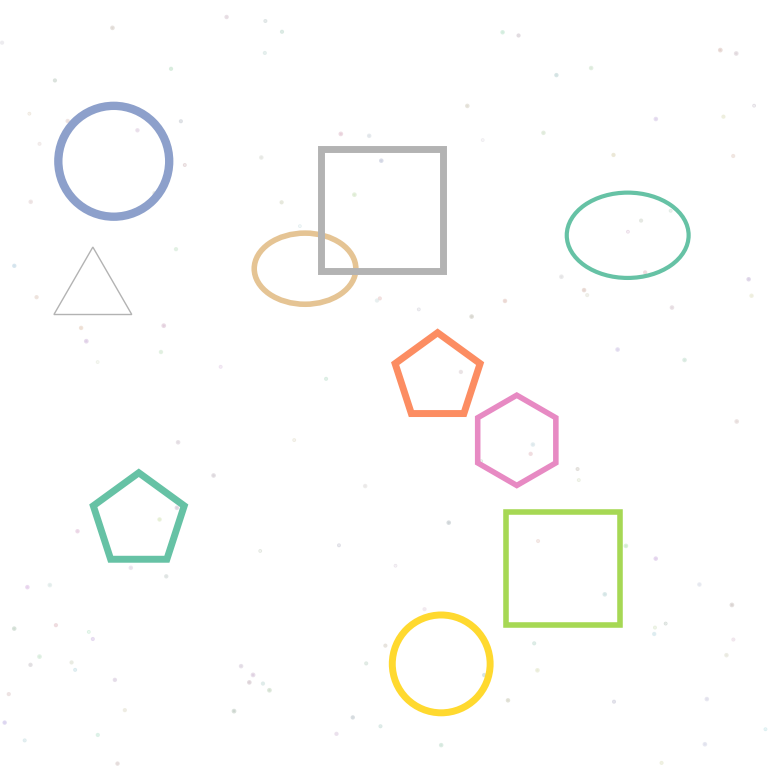[{"shape": "oval", "thickness": 1.5, "radius": 0.4, "center": [0.815, 0.694]}, {"shape": "pentagon", "thickness": 2.5, "radius": 0.31, "center": [0.18, 0.324]}, {"shape": "pentagon", "thickness": 2.5, "radius": 0.29, "center": [0.568, 0.51]}, {"shape": "circle", "thickness": 3, "radius": 0.36, "center": [0.148, 0.791]}, {"shape": "hexagon", "thickness": 2, "radius": 0.29, "center": [0.671, 0.428]}, {"shape": "square", "thickness": 2, "radius": 0.37, "center": [0.731, 0.262]}, {"shape": "circle", "thickness": 2.5, "radius": 0.32, "center": [0.573, 0.138]}, {"shape": "oval", "thickness": 2, "radius": 0.33, "center": [0.396, 0.651]}, {"shape": "square", "thickness": 2.5, "radius": 0.4, "center": [0.496, 0.728]}, {"shape": "triangle", "thickness": 0.5, "radius": 0.29, "center": [0.121, 0.621]}]